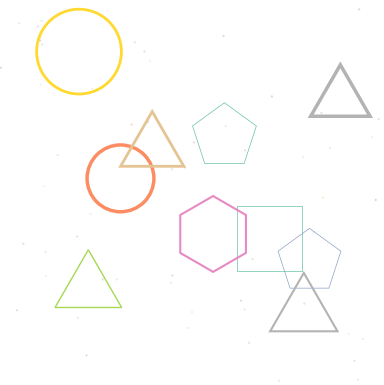[{"shape": "pentagon", "thickness": 0.5, "radius": 0.44, "center": [0.583, 0.646]}, {"shape": "square", "thickness": 0.5, "radius": 0.43, "center": [0.7, 0.38]}, {"shape": "circle", "thickness": 2.5, "radius": 0.43, "center": [0.313, 0.537]}, {"shape": "pentagon", "thickness": 0.5, "radius": 0.43, "center": [0.804, 0.321]}, {"shape": "hexagon", "thickness": 1.5, "radius": 0.49, "center": [0.553, 0.392]}, {"shape": "triangle", "thickness": 1, "radius": 0.5, "center": [0.229, 0.251]}, {"shape": "circle", "thickness": 2, "radius": 0.55, "center": [0.205, 0.866]}, {"shape": "triangle", "thickness": 2, "radius": 0.47, "center": [0.395, 0.615]}, {"shape": "triangle", "thickness": 2.5, "radius": 0.45, "center": [0.884, 0.743]}, {"shape": "triangle", "thickness": 1.5, "radius": 0.51, "center": [0.789, 0.19]}]